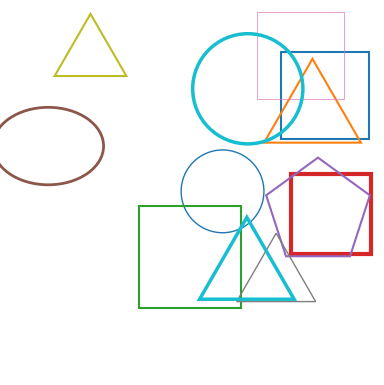[{"shape": "square", "thickness": 1.5, "radius": 0.57, "center": [0.844, 0.752]}, {"shape": "circle", "thickness": 1, "radius": 0.54, "center": [0.578, 0.503]}, {"shape": "triangle", "thickness": 1.5, "radius": 0.73, "center": [0.812, 0.702]}, {"shape": "square", "thickness": 1.5, "radius": 0.66, "center": [0.494, 0.334]}, {"shape": "square", "thickness": 3, "radius": 0.52, "center": [0.86, 0.444]}, {"shape": "pentagon", "thickness": 1.5, "radius": 0.71, "center": [0.826, 0.449]}, {"shape": "oval", "thickness": 2, "radius": 0.72, "center": [0.125, 0.621]}, {"shape": "square", "thickness": 0.5, "radius": 0.57, "center": [0.78, 0.855]}, {"shape": "triangle", "thickness": 1, "radius": 0.59, "center": [0.717, 0.276]}, {"shape": "triangle", "thickness": 1.5, "radius": 0.54, "center": [0.235, 0.856]}, {"shape": "triangle", "thickness": 2.5, "radius": 0.71, "center": [0.641, 0.294]}, {"shape": "circle", "thickness": 2.5, "radius": 0.72, "center": [0.644, 0.769]}]